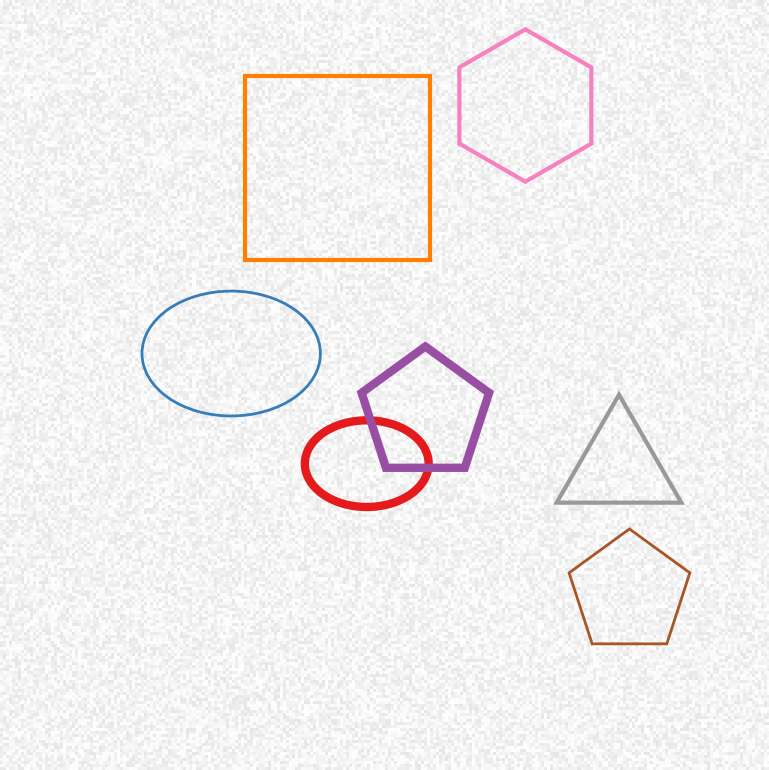[{"shape": "oval", "thickness": 3, "radius": 0.4, "center": [0.476, 0.398]}, {"shape": "oval", "thickness": 1, "radius": 0.58, "center": [0.3, 0.541]}, {"shape": "pentagon", "thickness": 3, "radius": 0.44, "center": [0.552, 0.463]}, {"shape": "square", "thickness": 1.5, "radius": 0.6, "center": [0.438, 0.782]}, {"shape": "pentagon", "thickness": 1, "radius": 0.41, "center": [0.817, 0.231]}, {"shape": "hexagon", "thickness": 1.5, "radius": 0.49, "center": [0.682, 0.863]}, {"shape": "triangle", "thickness": 1.5, "radius": 0.47, "center": [0.804, 0.394]}]